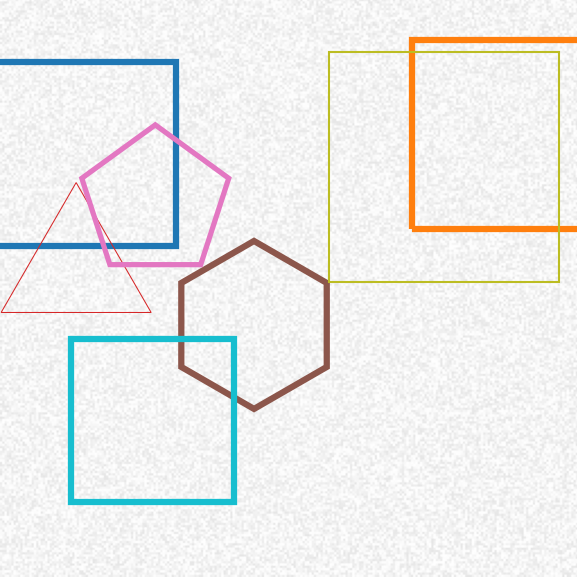[{"shape": "square", "thickness": 3, "radius": 0.8, "center": [0.145, 0.733]}, {"shape": "square", "thickness": 3, "radius": 0.82, "center": [0.878, 0.767]}, {"shape": "triangle", "thickness": 0.5, "radius": 0.75, "center": [0.132, 0.533]}, {"shape": "hexagon", "thickness": 3, "radius": 0.73, "center": [0.44, 0.436]}, {"shape": "pentagon", "thickness": 2.5, "radius": 0.67, "center": [0.269, 0.649]}, {"shape": "square", "thickness": 1, "radius": 1.0, "center": [0.769, 0.71]}, {"shape": "square", "thickness": 3, "radius": 0.71, "center": [0.264, 0.271]}]